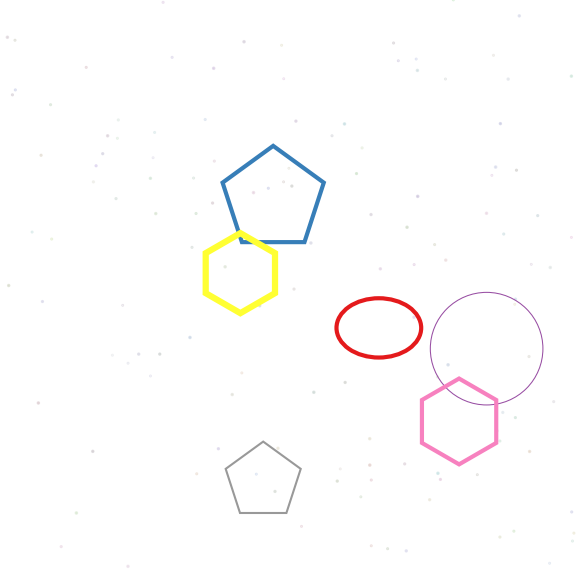[{"shape": "oval", "thickness": 2, "radius": 0.37, "center": [0.656, 0.431]}, {"shape": "pentagon", "thickness": 2, "radius": 0.46, "center": [0.473, 0.654]}, {"shape": "circle", "thickness": 0.5, "radius": 0.49, "center": [0.843, 0.395]}, {"shape": "hexagon", "thickness": 3, "radius": 0.35, "center": [0.416, 0.526]}, {"shape": "hexagon", "thickness": 2, "radius": 0.37, "center": [0.795, 0.269]}, {"shape": "pentagon", "thickness": 1, "radius": 0.34, "center": [0.456, 0.166]}]